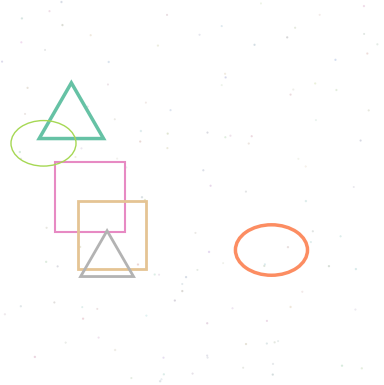[{"shape": "triangle", "thickness": 2.5, "radius": 0.48, "center": [0.185, 0.688]}, {"shape": "oval", "thickness": 2.5, "radius": 0.47, "center": [0.705, 0.351]}, {"shape": "square", "thickness": 1.5, "radius": 0.45, "center": [0.234, 0.488]}, {"shape": "oval", "thickness": 1, "radius": 0.42, "center": [0.113, 0.628]}, {"shape": "square", "thickness": 2, "radius": 0.44, "center": [0.292, 0.389]}, {"shape": "triangle", "thickness": 2, "radius": 0.4, "center": [0.278, 0.321]}]